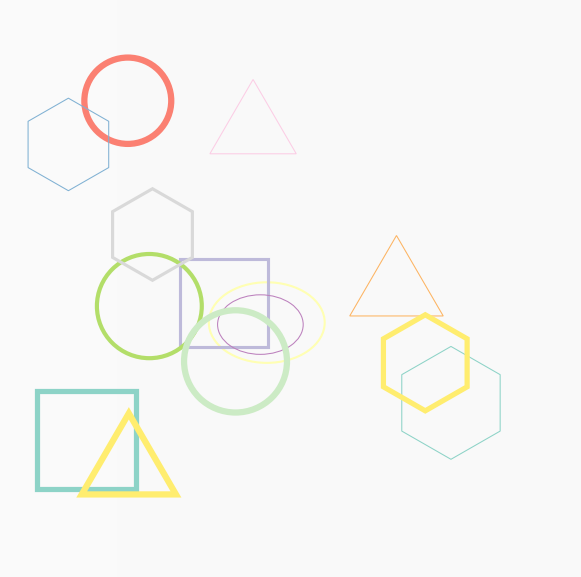[{"shape": "square", "thickness": 2.5, "radius": 0.42, "center": [0.149, 0.238]}, {"shape": "hexagon", "thickness": 0.5, "radius": 0.49, "center": [0.776, 0.302]}, {"shape": "oval", "thickness": 1, "radius": 0.5, "center": [0.459, 0.441]}, {"shape": "square", "thickness": 1.5, "radius": 0.38, "center": [0.386, 0.474]}, {"shape": "circle", "thickness": 3, "radius": 0.37, "center": [0.22, 0.825]}, {"shape": "hexagon", "thickness": 0.5, "radius": 0.4, "center": [0.118, 0.749]}, {"shape": "triangle", "thickness": 0.5, "radius": 0.46, "center": [0.682, 0.498]}, {"shape": "circle", "thickness": 2, "radius": 0.45, "center": [0.257, 0.469]}, {"shape": "triangle", "thickness": 0.5, "radius": 0.43, "center": [0.435, 0.776]}, {"shape": "hexagon", "thickness": 1.5, "radius": 0.4, "center": [0.262, 0.593]}, {"shape": "oval", "thickness": 0.5, "radius": 0.37, "center": [0.448, 0.437]}, {"shape": "circle", "thickness": 3, "radius": 0.44, "center": [0.405, 0.373]}, {"shape": "hexagon", "thickness": 2.5, "radius": 0.42, "center": [0.732, 0.371]}, {"shape": "triangle", "thickness": 3, "radius": 0.47, "center": [0.222, 0.19]}]